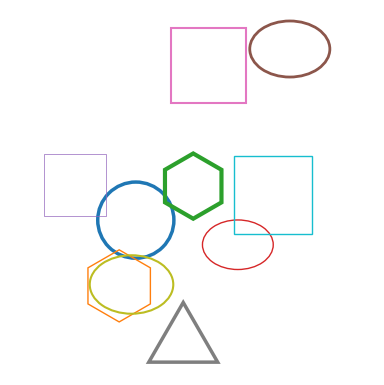[{"shape": "circle", "thickness": 2.5, "radius": 0.49, "center": [0.353, 0.428]}, {"shape": "hexagon", "thickness": 1, "radius": 0.47, "center": [0.31, 0.257]}, {"shape": "hexagon", "thickness": 3, "radius": 0.42, "center": [0.502, 0.517]}, {"shape": "oval", "thickness": 1, "radius": 0.46, "center": [0.618, 0.364]}, {"shape": "square", "thickness": 0.5, "radius": 0.4, "center": [0.195, 0.519]}, {"shape": "oval", "thickness": 2, "radius": 0.52, "center": [0.753, 0.873]}, {"shape": "square", "thickness": 1.5, "radius": 0.49, "center": [0.541, 0.829]}, {"shape": "triangle", "thickness": 2.5, "radius": 0.52, "center": [0.476, 0.111]}, {"shape": "oval", "thickness": 1.5, "radius": 0.54, "center": [0.342, 0.261]}, {"shape": "square", "thickness": 1, "radius": 0.51, "center": [0.709, 0.494]}]